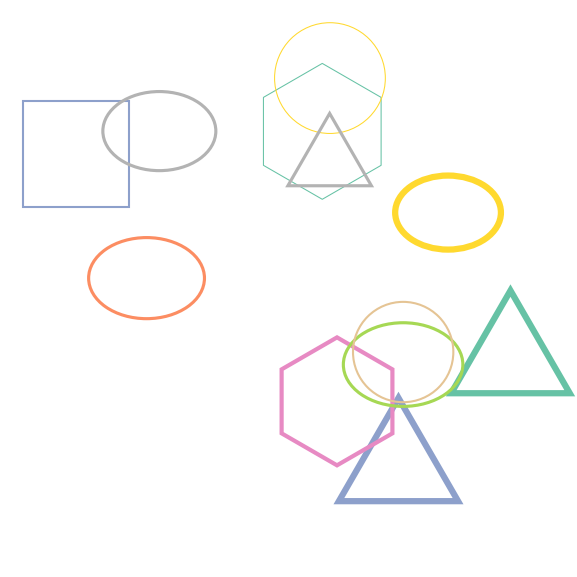[{"shape": "triangle", "thickness": 3, "radius": 0.59, "center": [0.884, 0.377]}, {"shape": "hexagon", "thickness": 0.5, "radius": 0.59, "center": [0.558, 0.772]}, {"shape": "oval", "thickness": 1.5, "radius": 0.5, "center": [0.254, 0.518]}, {"shape": "square", "thickness": 1, "radius": 0.46, "center": [0.132, 0.733]}, {"shape": "triangle", "thickness": 3, "radius": 0.6, "center": [0.69, 0.191]}, {"shape": "hexagon", "thickness": 2, "radius": 0.55, "center": [0.584, 0.304]}, {"shape": "oval", "thickness": 1.5, "radius": 0.52, "center": [0.698, 0.368]}, {"shape": "circle", "thickness": 0.5, "radius": 0.48, "center": [0.571, 0.864]}, {"shape": "oval", "thickness": 3, "radius": 0.46, "center": [0.776, 0.631]}, {"shape": "circle", "thickness": 1, "radius": 0.43, "center": [0.698, 0.39]}, {"shape": "oval", "thickness": 1.5, "radius": 0.49, "center": [0.276, 0.772]}, {"shape": "triangle", "thickness": 1.5, "radius": 0.42, "center": [0.571, 0.719]}]